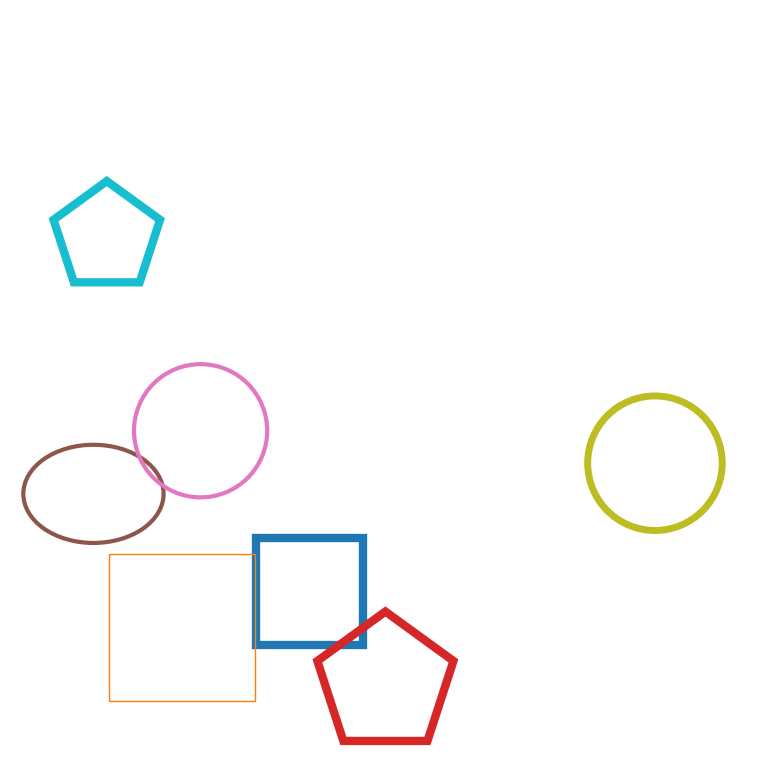[{"shape": "square", "thickness": 3, "radius": 0.35, "center": [0.401, 0.232]}, {"shape": "square", "thickness": 0.5, "radius": 0.48, "center": [0.236, 0.185]}, {"shape": "pentagon", "thickness": 3, "radius": 0.46, "center": [0.501, 0.113]}, {"shape": "oval", "thickness": 1.5, "radius": 0.46, "center": [0.121, 0.359]}, {"shape": "circle", "thickness": 1.5, "radius": 0.43, "center": [0.261, 0.441]}, {"shape": "circle", "thickness": 2.5, "radius": 0.44, "center": [0.851, 0.398]}, {"shape": "pentagon", "thickness": 3, "radius": 0.36, "center": [0.139, 0.692]}]